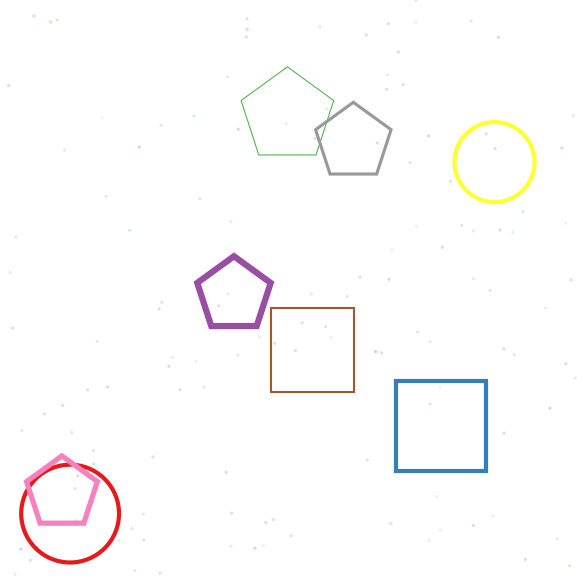[{"shape": "circle", "thickness": 2, "radius": 0.42, "center": [0.121, 0.11]}, {"shape": "square", "thickness": 2, "radius": 0.39, "center": [0.763, 0.261]}, {"shape": "pentagon", "thickness": 0.5, "radius": 0.42, "center": [0.498, 0.799]}, {"shape": "pentagon", "thickness": 3, "radius": 0.33, "center": [0.405, 0.489]}, {"shape": "circle", "thickness": 2, "radius": 0.35, "center": [0.856, 0.718]}, {"shape": "square", "thickness": 1, "radius": 0.36, "center": [0.541, 0.393]}, {"shape": "pentagon", "thickness": 2.5, "radius": 0.32, "center": [0.107, 0.145]}, {"shape": "pentagon", "thickness": 1.5, "radius": 0.34, "center": [0.612, 0.753]}]